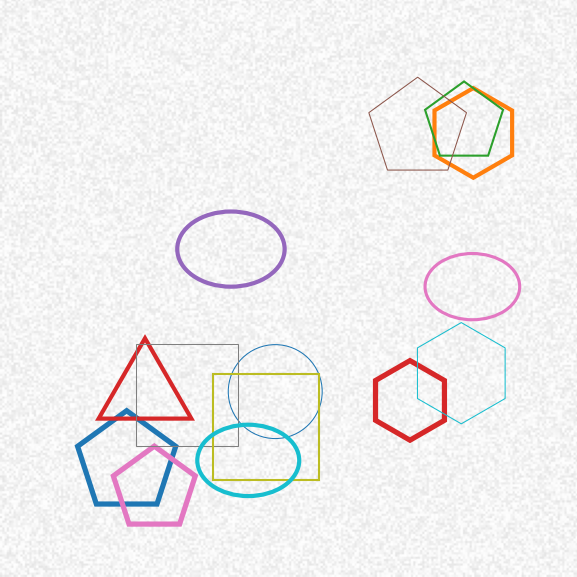[{"shape": "circle", "thickness": 0.5, "radius": 0.41, "center": [0.477, 0.321]}, {"shape": "pentagon", "thickness": 2.5, "radius": 0.45, "center": [0.219, 0.199]}, {"shape": "hexagon", "thickness": 2, "radius": 0.39, "center": [0.82, 0.769]}, {"shape": "pentagon", "thickness": 1, "radius": 0.36, "center": [0.804, 0.787]}, {"shape": "triangle", "thickness": 2, "radius": 0.46, "center": [0.251, 0.321]}, {"shape": "hexagon", "thickness": 2.5, "radius": 0.34, "center": [0.71, 0.306]}, {"shape": "oval", "thickness": 2, "radius": 0.46, "center": [0.4, 0.568]}, {"shape": "pentagon", "thickness": 0.5, "radius": 0.44, "center": [0.723, 0.777]}, {"shape": "oval", "thickness": 1.5, "radius": 0.41, "center": [0.818, 0.503]}, {"shape": "pentagon", "thickness": 2.5, "radius": 0.37, "center": [0.267, 0.152]}, {"shape": "square", "thickness": 0.5, "radius": 0.44, "center": [0.323, 0.316]}, {"shape": "square", "thickness": 1, "radius": 0.46, "center": [0.461, 0.26]}, {"shape": "hexagon", "thickness": 0.5, "radius": 0.44, "center": [0.799, 0.353]}, {"shape": "oval", "thickness": 2, "radius": 0.44, "center": [0.43, 0.202]}]